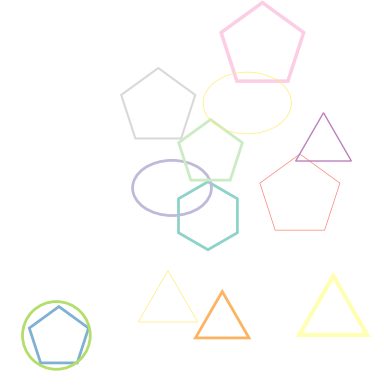[{"shape": "hexagon", "thickness": 2, "radius": 0.44, "center": [0.54, 0.44]}, {"shape": "triangle", "thickness": 3, "radius": 0.51, "center": [0.866, 0.181]}, {"shape": "oval", "thickness": 2, "radius": 0.51, "center": [0.447, 0.512]}, {"shape": "pentagon", "thickness": 0.5, "radius": 0.55, "center": [0.779, 0.491]}, {"shape": "pentagon", "thickness": 2, "radius": 0.4, "center": [0.153, 0.123]}, {"shape": "triangle", "thickness": 2, "radius": 0.4, "center": [0.577, 0.162]}, {"shape": "circle", "thickness": 2, "radius": 0.44, "center": [0.146, 0.129]}, {"shape": "pentagon", "thickness": 2.5, "radius": 0.56, "center": [0.682, 0.881]}, {"shape": "pentagon", "thickness": 1.5, "radius": 0.51, "center": [0.411, 0.722]}, {"shape": "triangle", "thickness": 1, "radius": 0.42, "center": [0.84, 0.624]}, {"shape": "pentagon", "thickness": 2, "radius": 0.43, "center": [0.547, 0.602]}, {"shape": "oval", "thickness": 0.5, "radius": 0.57, "center": [0.642, 0.732]}, {"shape": "triangle", "thickness": 0.5, "radius": 0.45, "center": [0.436, 0.208]}]